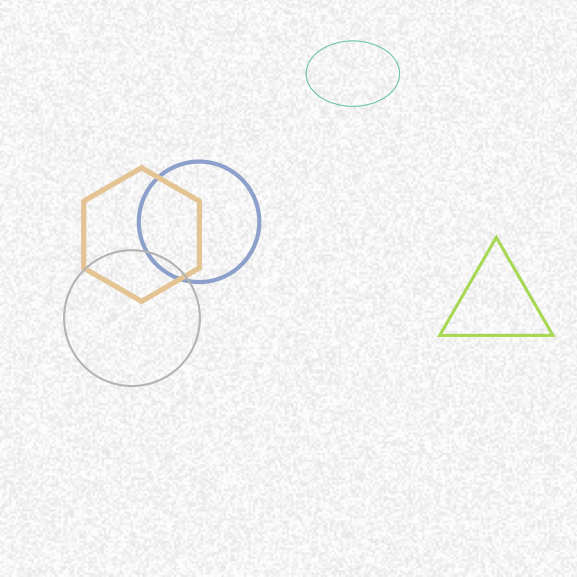[{"shape": "oval", "thickness": 0.5, "radius": 0.4, "center": [0.611, 0.872]}, {"shape": "circle", "thickness": 2, "radius": 0.52, "center": [0.345, 0.615]}, {"shape": "triangle", "thickness": 1.5, "radius": 0.57, "center": [0.859, 0.475]}, {"shape": "hexagon", "thickness": 2.5, "radius": 0.58, "center": [0.245, 0.593]}, {"shape": "circle", "thickness": 1, "radius": 0.59, "center": [0.229, 0.448]}]